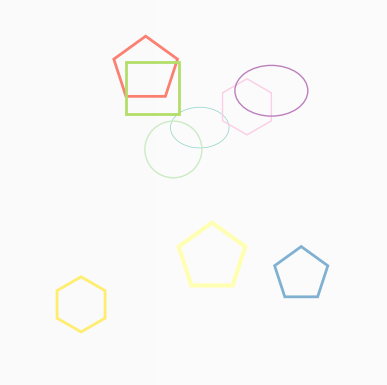[{"shape": "oval", "thickness": 0.5, "radius": 0.38, "center": [0.515, 0.669]}, {"shape": "pentagon", "thickness": 3, "radius": 0.45, "center": [0.547, 0.332]}, {"shape": "pentagon", "thickness": 2, "radius": 0.43, "center": [0.376, 0.82]}, {"shape": "pentagon", "thickness": 2, "radius": 0.36, "center": [0.777, 0.287]}, {"shape": "square", "thickness": 2, "radius": 0.34, "center": [0.394, 0.772]}, {"shape": "hexagon", "thickness": 1, "radius": 0.36, "center": [0.637, 0.723]}, {"shape": "oval", "thickness": 1, "radius": 0.47, "center": [0.7, 0.764]}, {"shape": "circle", "thickness": 1, "radius": 0.37, "center": [0.447, 0.612]}, {"shape": "hexagon", "thickness": 2, "radius": 0.36, "center": [0.209, 0.209]}]